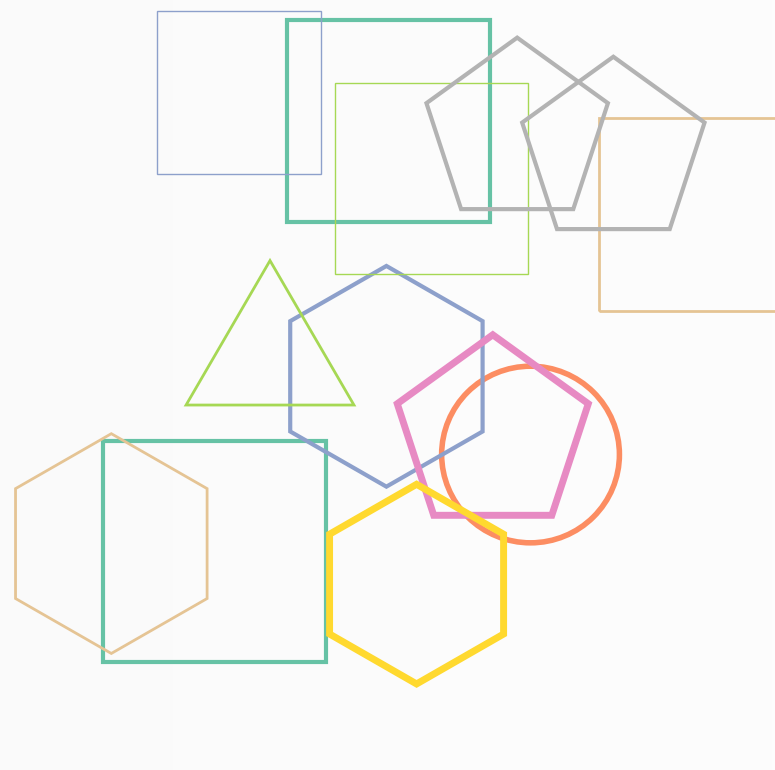[{"shape": "square", "thickness": 1.5, "radius": 0.66, "center": [0.502, 0.843]}, {"shape": "square", "thickness": 1.5, "radius": 0.72, "center": [0.277, 0.284]}, {"shape": "circle", "thickness": 2, "radius": 0.57, "center": [0.685, 0.41]}, {"shape": "square", "thickness": 0.5, "radius": 0.53, "center": [0.308, 0.879]}, {"shape": "hexagon", "thickness": 1.5, "radius": 0.72, "center": [0.499, 0.511]}, {"shape": "pentagon", "thickness": 2.5, "radius": 0.65, "center": [0.636, 0.436]}, {"shape": "triangle", "thickness": 1, "radius": 0.63, "center": [0.348, 0.537]}, {"shape": "square", "thickness": 0.5, "radius": 0.62, "center": [0.557, 0.768]}, {"shape": "hexagon", "thickness": 2.5, "radius": 0.65, "center": [0.538, 0.241]}, {"shape": "square", "thickness": 1, "radius": 0.63, "center": [0.898, 0.721]}, {"shape": "hexagon", "thickness": 1, "radius": 0.71, "center": [0.144, 0.294]}, {"shape": "pentagon", "thickness": 1.5, "radius": 0.62, "center": [0.667, 0.828]}, {"shape": "pentagon", "thickness": 1.5, "radius": 0.62, "center": [0.791, 0.803]}]